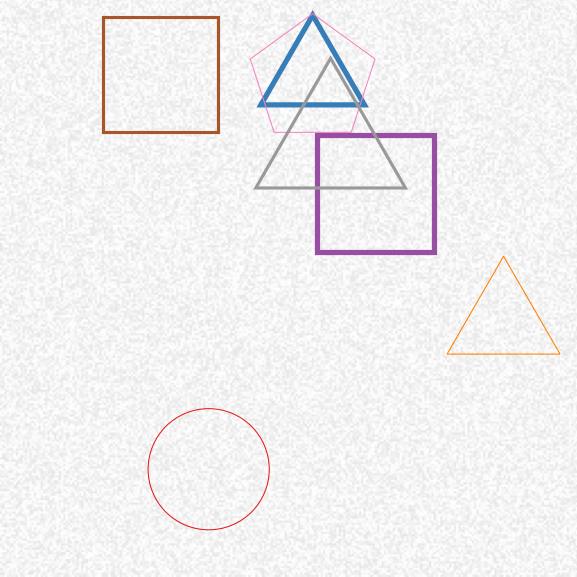[{"shape": "circle", "thickness": 0.5, "radius": 0.52, "center": [0.361, 0.187]}, {"shape": "triangle", "thickness": 2.5, "radius": 0.52, "center": [0.541, 0.869]}, {"shape": "square", "thickness": 2.5, "radius": 0.51, "center": [0.65, 0.664]}, {"shape": "triangle", "thickness": 0.5, "radius": 0.56, "center": [0.872, 0.442]}, {"shape": "square", "thickness": 1.5, "radius": 0.5, "center": [0.278, 0.87]}, {"shape": "pentagon", "thickness": 0.5, "radius": 0.57, "center": [0.541, 0.862]}, {"shape": "triangle", "thickness": 1.5, "radius": 0.75, "center": [0.572, 0.748]}]